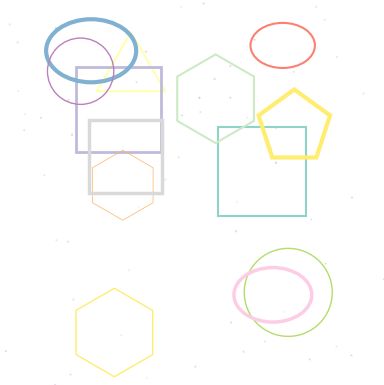[{"shape": "square", "thickness": 1.5, "radius": 0.57, "center": [0.68, 0.555]}, {"shape": "triangle", "thickness": 1.5, "radius": 0.51, "center": [0.34, 0.814]}, {"shape": "square", "thickness": 2, "radius": 0.55, "center": [0.308, 0.716]}, {"shape": "oval", "thickness": 1.5, "radius": 0.42, "center": [0.734, 0.882]}, {"shape": "oval", "thickness": 3, "radius": 0.58, "center": [0.237, 0.868]}, {"shape": "hexagon", "thickness": 0.5, "radius": 0.45, "center": [0.319, 0.519]}, {"shape": "circle", "thickness": 1, "radius": 0.57, "center": [0.749, 0.241]}, {"shape": "oval", "thickness": 2.5, "radius": 0.51, "center": [0.709, 0.234]}, {"shape": "square", "thickness": 2.5, "radius": 0.47, "center": [0.325, 0.594]}, {"shape": "circle", "thickness": 1, "radius": 0.43, "center": [0.209, 0.815]}, {"shape": "hexagon", "thickness": 1.5, "radius": 0.58, "center": [0.56, 0.744]}, {"shape": "hexagon", "thickness": 1, "radius": 0.57, "center": [0.297, 0.136]}, {"shape": "pentagon", "thickness": 3, "radius": 0.49, "center": [0.764, 0.67]}]